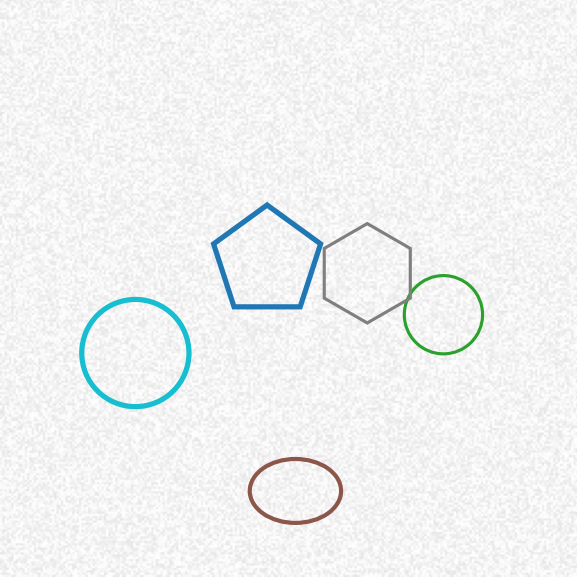[{"shape": "pentagon", "thickness": 2.5, "radius": 0.49, "center": [0.463, 0.547]}, {"shape": "circle", "thickness": 1.5, "radius": 0.34, "center": [0.768, 0.454]}, {"shape": "oval", "thickness": 2, "radius": 0.4, "center": [0.512, 0.149]}, {"shape": "hexagon", "thickness": 1.5, "radius": 0.43, "center": [0.636, 0.526]}, {"shape": "circle", "thickness": 2.5, "radius": 0.46, "center": [0.234, 0.388]}]